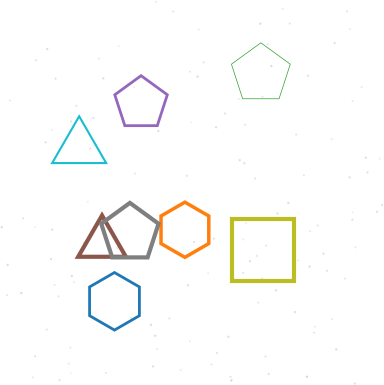[{"shape": "hexagon", "thickness": 2, "radius": 0.37, "center": [0.297, 0.217]}, {"shape": "hexagon", "thickness": 2.5, "radius": 0.36, "center": [0.48, 0.403]}, {"shape": "pentagon", "thickness": 0.5, "radius": 0.4, "center": [0.678, 0.808]}, {"shape": "pentagon", "thickness": 2, "radius": 0.36, "center": [0.366, 0.732]}, {"shape": "triangle", "thickness": 3, "radius": 0.36, "center": [0.265, 0.369]}, {"shape": "pentagon", "thickness": 3, "radius": 0.39, "center": [0.337, 0.395]}, {"shape": "square", "thickness": 3, "radius": 0.4, "center": [0.684, 0.352]}, {"shape": "triangle", "thickness": 1.5, "radius": 0.4, "center": [0.206, 0.617]}]